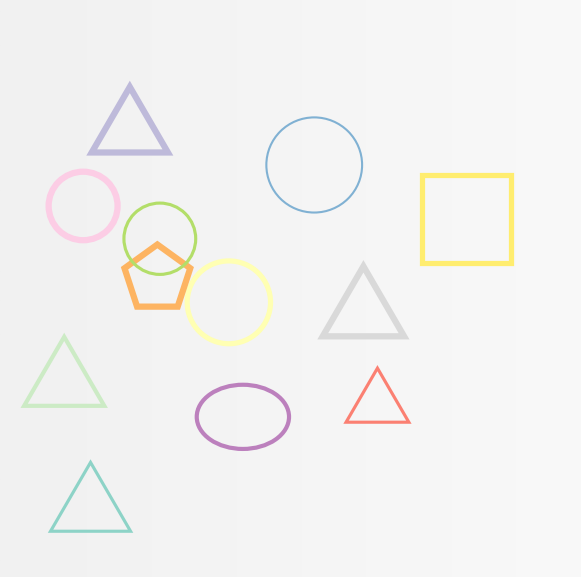[{"shape": "triangle", "thickness": 1.5, "radius": 0.4, "center": [0.156, 0.119]}, {"shape": "circle", "thickness": 2.5, "radius": 0.36, "center": [0.394, 0.476]}, {"shape": "triangle", "thickness": 3, "radius": 0.38, "center": [0.223, 0.773]}, {"shape": "triangle", "thickness": 1.5, "radius": 0.31, "center": [0.649, 0.299]}, {"shape": "circle", "thickness": 1, "radius": 0.41, "center": [0.541, 0.713]}, {"shape": "pentagon", "thickness": 3, "radius": 0.3, "center": [0.271, 0.516]}, {"shape": "circle", "thickness": 1.5, "radius": 0.31, "center": [0.275, 0.586]}, {"shape": "circle", "thickness": 3, "radius": 0.3, "center": [0.143, 0.642]}, {"shape": "triangle", "thickness": 3, "radius": 0.4, "center": [0.625, 0.457]}, {"shape": "oval", "thickness": 2, "radius": 0.4, "center": [0.418, 0.277]}, {"shape": "triangle", "thickness": 2, "radius": 0.4, "center": [0.11, 0.336]}, {"shape": "square", "thickness": 2.5, "radius": 0.38, "center": [0.803, 0.62]}]